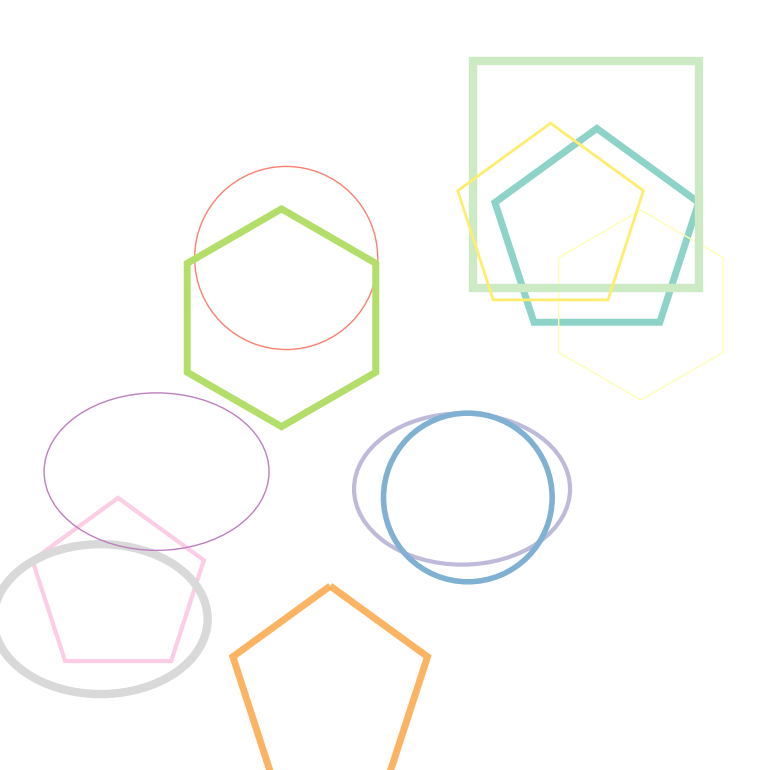[{"shape": "pentagon", "thickness": 2.5, "radius": 0.7, "center": [0.775, 0.694]}, {"shape": "hexagon", "thickness": 0.5, "radius": 0.62, "center": [0.832, 0.604]}, {"shape": "oval", "thickness": 1.5, "radius": 0.7, "center": [0.6, 0.365]}, {"shape": "circle", "thickness": 0.5, "radius": 0.59, "center": [0.372, 0.665]}, {"shape": "circle", "thickness": 2, "radius": 0.55, "center": [0.608, 0.354]}, {"shape": "pentagon", "thickness": 2.5, "radius": 0.66, "center": [0.429, 0.106]}, {"shape": "hexagon", "thickness": 2.5, "radius": 0.71, "center": [0.366, 0.587]}, {"shape": "pentagon", "thickness": 1.5, "radius": 0.59, "center": [0.153, 0.236]}, {"shape": "oval", "thickness": 3, "radius": 0.7, "center": [0.131, 0.196]}, {"shape": "oval", "thickness": 0.5, "radius": 0.73, "center": [0.203, 0.388]}, {"shape": "square", "thickness": 3, "radius": 0.74, "center": [0.761, 0.773]}, {"shape": "pentagon", "thickness": 1, "radius": 0.63, "center": [0.715, 0.713]}]